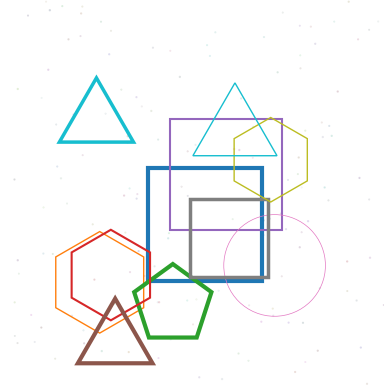[{"shape": "square", "thickness": 3, "radius": 0.74, "center": [0.533, 0.416]}, {"shape": "hexagon", "thickness": 1, "radius": 0.66, "center": [0.259, 0.267]}, {"shape": "pentagon", "thickness": 3, "radius": 0.53, "center": [0.449, 0.209]}, {"shape": "hexagon", "thickness": 1.5, "radius": 0.59, "center": [0.288, 0.286]}, {"shape": "square", "thickness": 1.5, "radius": 0.72, "center": [0.587, 0.547]}, {"shape": "triangle", "thickness": 3, "radius": 0.56, "center": [0.299, 0.112]}, {"shape": "circle", "thickness": 0.5, "radius": 0.66, "center": [0.713, 0.311]}, {"shape": "square", "thickness": 2.5, "radius": 0.51, "center": [0.594, 0.383]}, {"shape": "hexagon", "thickness": 1, "radius": 0.55, "center": [0.703, 0.585]}, {"shape": "triangle", "thickness": 1, "radius": 0.63, "center": [0.61, 0.659]}, {"shape": "triangle", "thickness": 2.5, "radius": 0.56, "center": [0.25, 0.686]}]